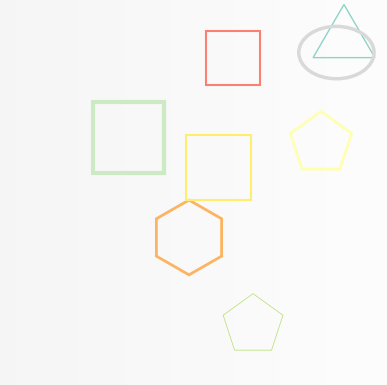[{"shape": "triangle", "thickness": 1, "radius": 0.46, "center": [0.888, 0.896]}, {"shape": "pentagon", "thickness": 2, "radius": 0.42, "center": [0.828, 0.628]}, {"shape": "square", "thickness": 1.5, "radius": 0.35, "center": [0.601, 0.849]}, {"shape": "hexagon", "thickness": 2, "radius": 0.49, "center": [0.488, 0.383]}, {"shape": "pentagon", "thickness": 0.5, "radius": 0.41, "center": [0.653, 0.156]}, {"shape": "oval", "thickness": 2.5, "radius": 0.49, "center": [0.868, 0.863]}, {"shape": "square", "thickness": 3, "radius": 0.46, "center": [0.332, 0.643]}, {"shape": "square", "thickness": 1.5, "radius": 0.42, "center": [0.564, 0.566]}]